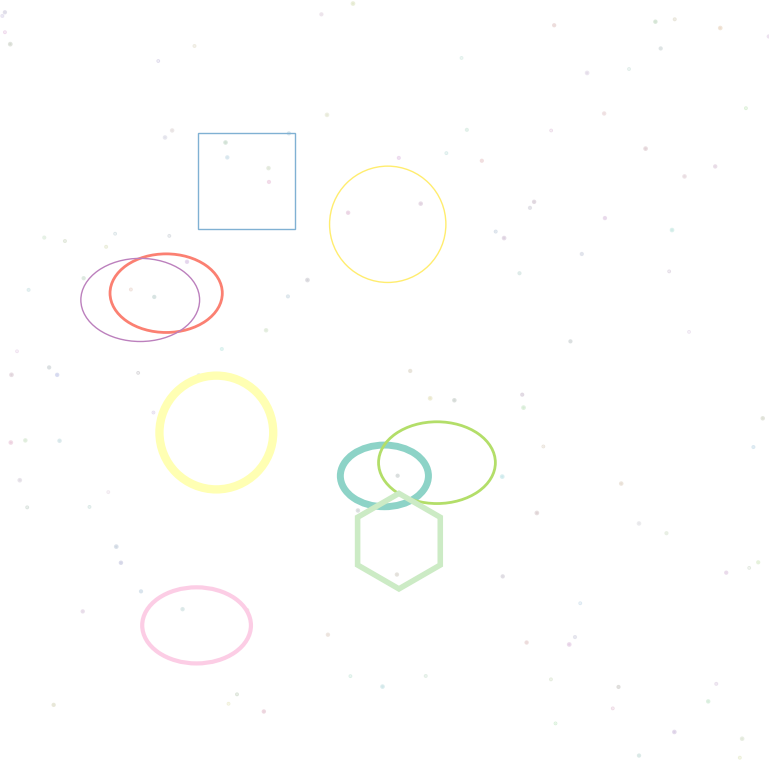[{"shape": "oval", "thickness": 2.5, "radius": 0.29, "center": [0.499, 0.382]}, {"shape": "circle", "thickness": 3, "radius": 0.37, "center": [0.281, 0.438]}, {"shape": "oval", "thickness": 1, "radius": 0.36, "center": [0.216, 0.619]}, {"shape": "square", "thickness": 0.5, "radius": 0.31, "center": [0.32, 0.765]}, {"shape": "oval", "thickness": 1, "radius": 0.38, "center": [0.567, 0.399]}, {"shape": "oval", "thickness": 1.5, "radius": 0.35, "center": [0.255, 0.188]}, {"shape": "oval", "thickness": 0.5, "radius": 0.39, "center": [0.182, 0.61]}, {"shape": "hexagon", "thickness": 2, "radius": 0.31, "center": [0.518, 0.297]}, {"shape": "circle", "thickness": 0.5, "radius": 0.38, "center": [0.504, 0.709]}]